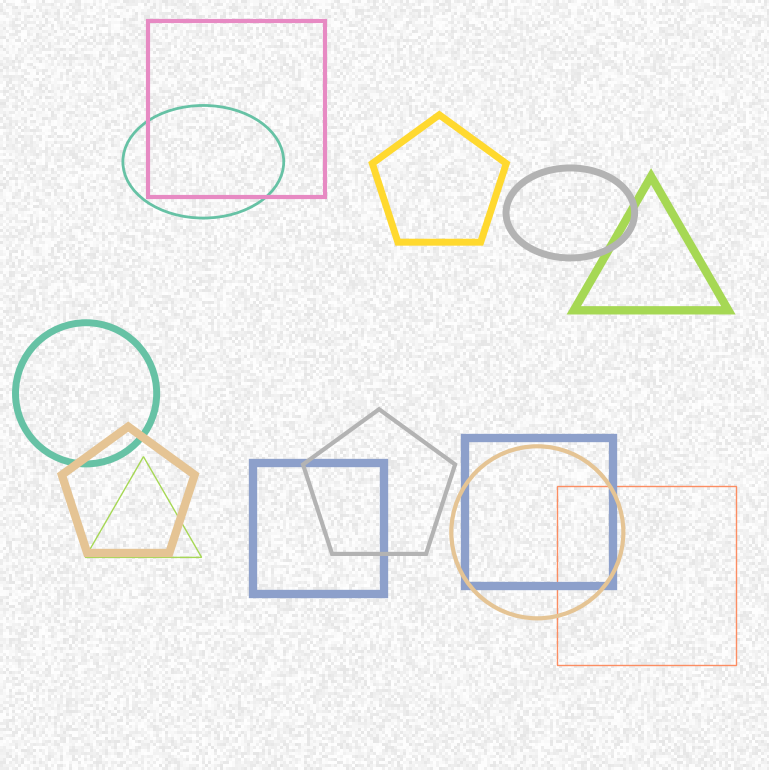[{"shape": "oval", "thickness": 1, "radius": 0.52, "center": [0.264, 0.79]}, {"shape": "circle", "thickness": 2.5, "radius": 0.46, "center": [0.112, 0.489]}, {"shape": "square", "thickness": 0.5, "radius": 0.58, "center": [0.839, 0.253]}, {"shape": "square", "thickness": 3, "radius": 0.42, "center": [0.414, 0.314]}, {"shape": "square", "thickness": 3, "radius": 0.48, "center": [0.701, 0.335]}, {"shape": "square", "thickness": 1.5, "radius": 0.57, "center": [0.307, 0.859]}, {"shape": "triangle", "thickness": 0.5, "radius": 0.44, "center": [0.186, 0.32]}, {"shape": "triangle", "thickness": 3, "radius": 0.58, "center": [0.846, 0.655]}, {"shape": "pentagon", "thickness": 2.5, "radius": 0.46, "center": [0.571, 0.759]}, {"shape": "pentagon", "thickness": 3, "radius": 0.45, "center": [0.167, 0.355]}, {"shape": "circle", "thickness": 1.5, "radius": 0.56, "center": [0.698, 0.309]}, {"shape": "pentagon", "thickness": 1.5, "radius": 0.52, "center": [0.492, 0.365]}, {"shape": "oval", "thickness": 2.5, "radius": 0.42, "center": [0.741, 0.723]}]